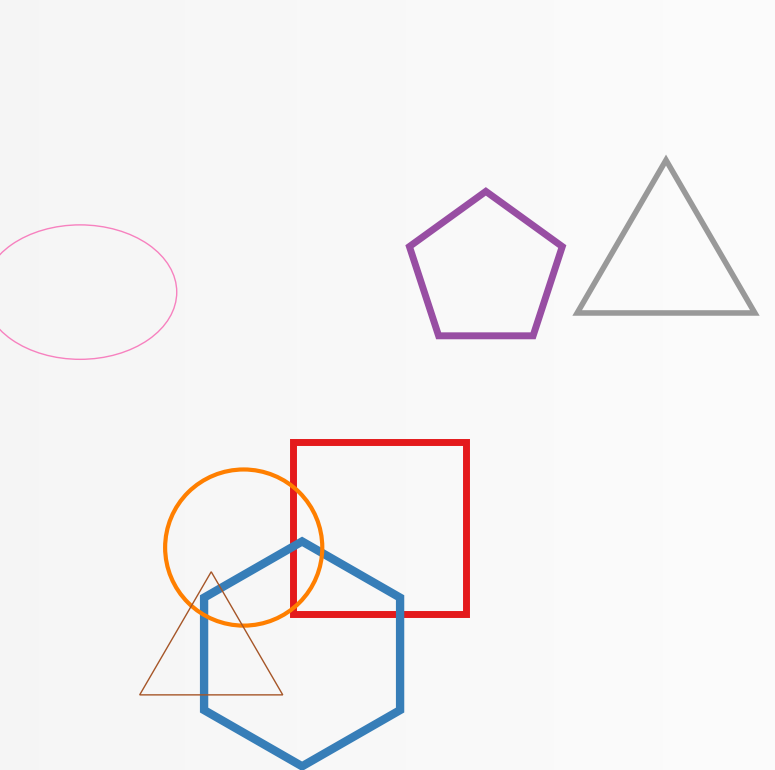[{"shape": "square", "thickness": 2.5, "radius": 0.56, "center": [0.489, 0.315]}, {"shape": "hexagon", "thickness": 3, "radius": 0.73, "center": [0.39, 0.151]}, {"shape": "pentagon", "thickness": 2.5, "radius": 0.52, "center": [0.627, 0.648]}, {"shape": "circle", "thickness": 1.5, "radius": 0.51, "center": [0.314, 0.289]}, {"shape": "triangle", "thickness": 0.5, "radius": 0.53, "center": [0.273, 0.151]}, {"shape": "oval", "thickness": 0.5, "radius": 0.62, "center": [0.103, 0.621]}, {"shape": "triangle", "thickness": 2, "radius": 0.66, "center": [0.859, 0.66]}]